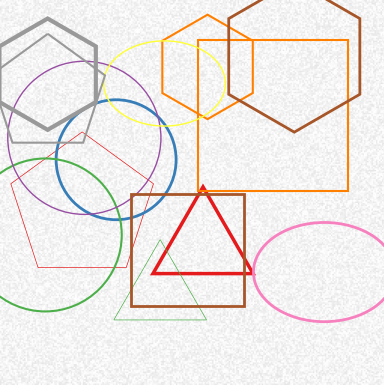[{"shape": "pentagon", "thickness": 0.5, "radius": 0.97, "center": [0.213, 0.463]}, {"shape": "triangle", "thickness": 2.5, "radius": 0.75, "center": [0.527, 0.364]}, {"shape": "circle", "thickness": 2, "radius": 0.78, "center": [0.302, 0.585]}, {"shape": "circle", "thickness": 1.5, "radius": 0.99, "center": [0.118, 0.39]}, {"shape": "triangle", "thickness": 0.5, "radius": 0.7, "center": [0.416, 0.239]}, {"shape": "circle", "thickness": 1, "radius": 0.99, "center": [0.219, 0.642]}, {"shape": "square", "thickness": 1.5, "radius": 0.98, "center": [0.709, 0.7]}, {"shape": "hexagon", "thickness": 1.5, "radius": 0.68, "center": [0.539, 0.826]}, {"shape": "oval", "thickness": 1, "radius": 0.79, "center": [0.427, 0.783]}, {"shape": "square", "thickness": 2, "radius": 0.73, "center": [0.487, 0.351]}, {"shape": "hexagon", "thickness": 2, "radius": 0.98, "center": [0.764, 0.853]}, {"shape": "oval", "thickness": 2, "radius": 0.92, "center": [0.842, 0.293]}, {"shape": "pentagon", "thickness": 1.5, "radius": 0.78, "center": [0.124, 0.756]}, {"shape": "hexagon", "thickness": 3, "radius": 0.72, "center": [0.124, 0.807]}]